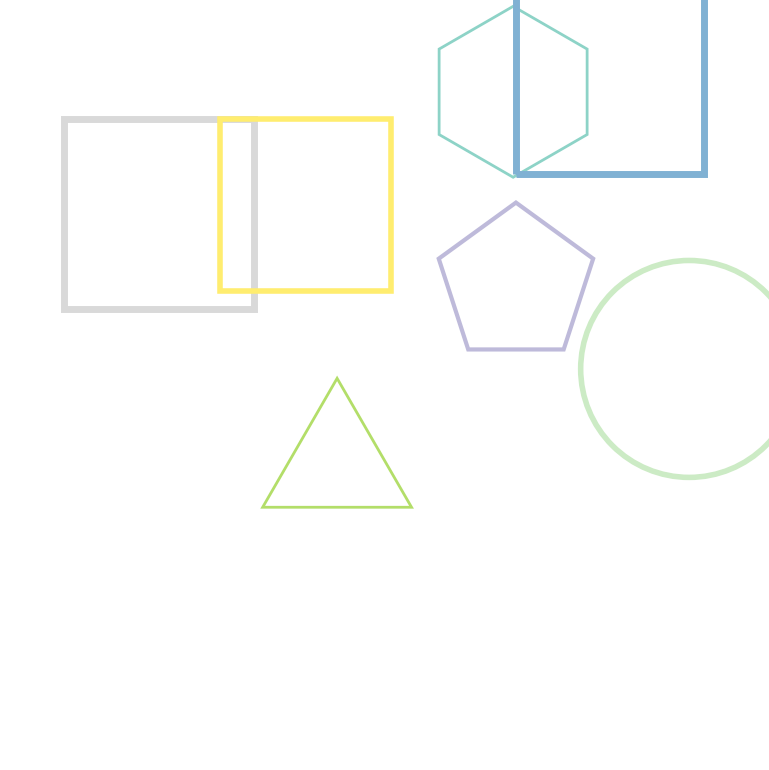[{"shape": "hexagon", "thickness": 1, "radius": 0.55, "center": [0.666, 0.881]}, {"shape": "pentagon", "thickness": 1.5, "radius": 0.53, "center": [0.67, 0.631]}, {"shape": "square", "thickness": 2.5, "radius": 0.61, "center": [0.792, 0.897]}, {"shape": "triangle", "thickness": 1, "radius": 0.56, "center": [0.438, 0.397]}, {"shape": "square", "thickness": 2.5, "radius": 0.62, "center": [0.206, 0.722]}, {"shape": "circle", "thickness": 2, "radius": 0.7, "center": [0.895, 0.521]}, {"shape": "square", "thickness": 2, "radius": 0.56, "center": [0.396, 0.734]}]